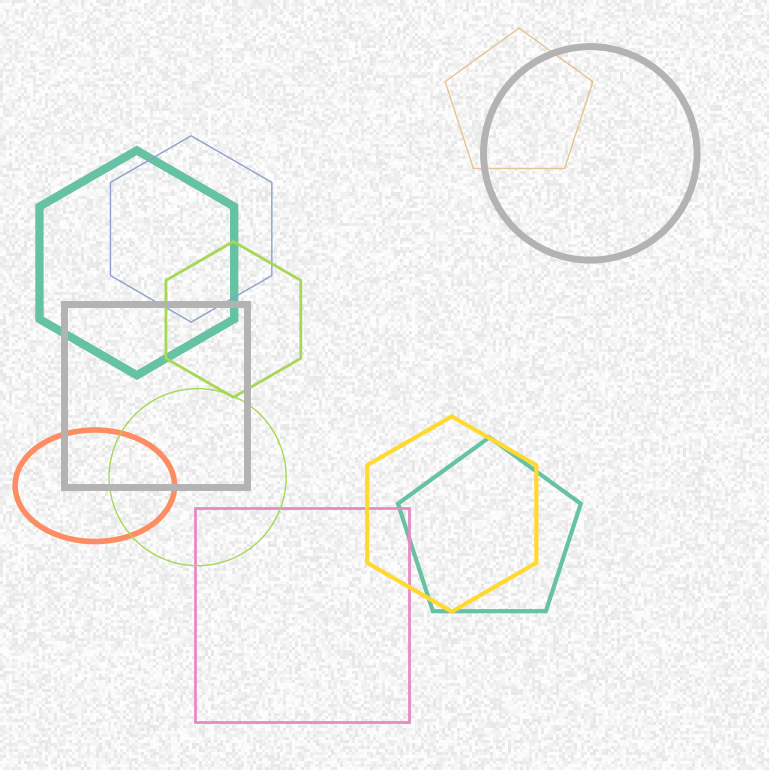[{"shape": "pentagon", "thickness": 1.5, "radius": 0.62, "center": [0.636, 0.307]}, {"shape": "hexagon", "thickness": 3, "radius": 0.73, "center": [0.178, 0.659]}, {"shape": "oval", "thickness": 2, "radius": 0.52, "center": [0.123, 0.369]}, {"shape": "hexagon", "thickness": 0.5, "radius": 0.61, "center": [0.248, 0.703]}, {"shape": "square", "thickness": 1, "radius": 0.69, "center": [0.392, 0.201]}, {"shape": "hexagon", "thickness": 1, "radius": 0.51, "center": [0.303, 0.585]}, {"shape": "circle", "thickness": 0.5, "radius": 0.57, "center": [0.257, 0.38]}, {"shape": "hexagon", "thickness": 1.5, "radius": 0.63, "center": [0.587, 0.332]}, {"shape": "pentagon", "thickness": 0.5, "radius": 0.5, "center": [0.674, 0.863]}, {"shape": "circle", "thickness": 2.5, "radius": 0.69, "center": [0.767, 0.801]}, {"shape": "square", "thickness": 2.5, "radius": 0.59, "center": [0.202, 0.486]}]